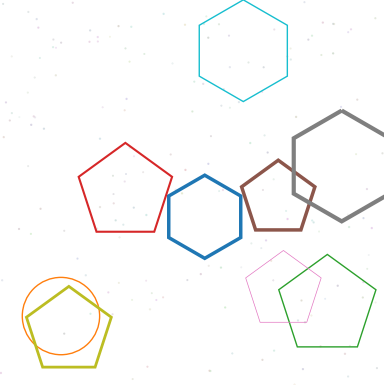[{"shape": "hexagon", "thickness": 2.5, "radius": 0.54, "center": [0.532, 0.437]}, {"shape": "circle", "thickness": 1, "radius": 0.5, "center": [0.158, 0.179]}, {"shape": "pentagon", "thickness": 1, "radius": 0.66, "center": [0.85, 0.206]}, {"shape": "pentagon", "thickness": 1.5, "radius": 0.64, "center": [0.326, 0.501]}, {"shape": "pentagon", "thickness": 2.5, "radius": 0.5, "center": [0.723, 0.484]}, {"shape": "pentagon", "thickness": 0.5, "radius": 0.52, "center": [0.736, 0.246]}, {"shape": "hexagon", "thickness": 3, "radius": 0.72, "center": [0.888, 0.569]}, {"shape": "pentagon", "thickness": 2, "radius": 0.58, "center": [0.179, 0.14]}, {"shape": "hexagon", "thickness": 1, "radius": 0.66, "center": [0.632, 0.868]}]